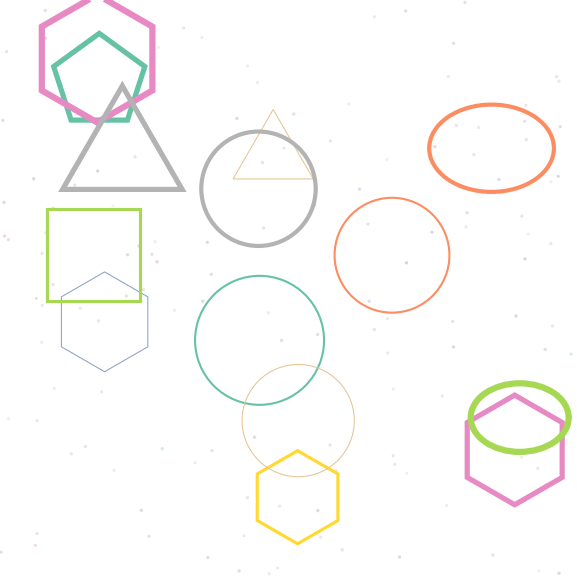[{"shape": "pentagon", "thickness": 2.5, "radius": 0.41, "center": [0.172, 0.858]}, {"shape": "circle", "thickness": 1, "radius": 0.56, "center": [0.449, 0.41]}, {"shape": "circle", "thickness": 1, "radius": 0.5, "center": [0.679, 0.557]}, {"shape": "oval", "thickness": 2, "radius": 0.54, "center": [0.851, 0.742]}, {"shape": "hexagon", "thickness": 0.5, "radius": 0.43, "center": [0.181, 0.442]}, {"shape": "hexagon", "thickness": 2.5, "radius": 0.47, "center": [0.891, 0.22]}, {"shape": "hexagon", "thickness": 3, "radius": 0.55, "center": [0.168, 0.898]}, {"shape": "square", "thickness": 1.5, "radius": 0.4, "center": [0.162, 0.558]}, {"shape": "oval", "thickness": 3, "radius": 0.42, "center": [0.9, 0.276]}, {"shape": "hexagon", "thickness": 1.5, "radius": 0.4, "center": [0.515, 0.138]}, {"shape": "circle", "thickness": 0.5, "radius": 0.49, "center": [0.516, 0.271]}, {"shape": "triangle", "thickness": 0.5, "radius": 0.4, "center": [0.473, 0.729]}, {"shape": "triangle", "thickness": 2.5, "radius": 0.6, "center": [0.212, 0.731]}, {"shape": "circle", "thickness": 2, "radius": 0.5, "center": [0.448, 0.672]}]